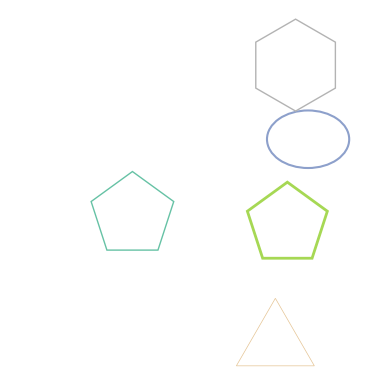[{"shape": "pentagon", "thickness": 1, "radius": 0.56, "center": [0.344, 0.442]}, {"shape": "oval", "thickness": 1.5, "radius": 0.53, "center": [0.8, 0.638]}, {"shape": "pentagon", "thickness": 2, "radius": 0.55, "center": [0.746, 0.418]}, {"shape": "triangle", "thickness": 0.5, "radius": 0.58, "center": [0.715, 0.108]}, {"shape": "hexagon", "thickness": 1, "radius": 0.6, "center": [0.768, 0.831]}]